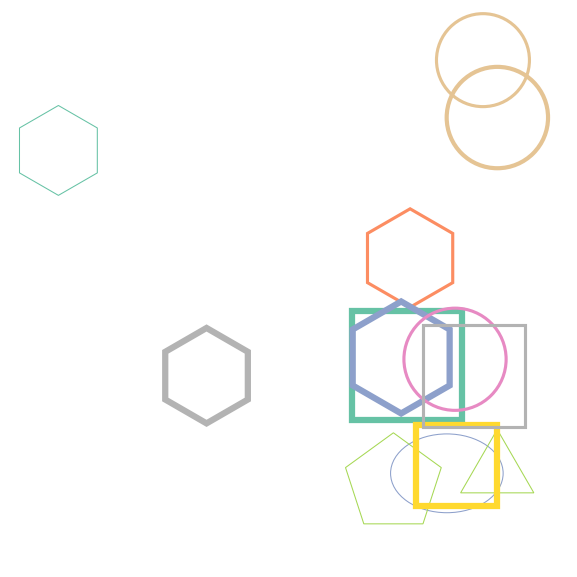[{"shape": "hexagon", "thickness": 0.5, "radius": 0.39, "center": [0.101, 0.739]}, {"shape": "square", "thickness": 3, "radius": 0.47, "center": [0.705, 0.367]}, {"shape": "hexagon", "thickness": 1.5, "radius": 0.43, "center": [0.71, 0.552]}, {"shape": "hexagon", "thickness": 3, "radius": 0.48, "center": [0.695, 0.38]}, {"shape": "oval", "thickness": 0.5, "radius": 0.49, "center": [0.774, 0.18]}, {"shape": "circle", "thickness": 1.5, "radius": 0.44, "center": [0.788, 0.377]}, {"shape": "pentagon", "thickness": 0.5, "radius": 0.44, "center": [0.681, 0.163]}, {"shape": "triangle", "thickness": 0.5, "radius": 0.37, "center": [0.861, 0.182]}, {"shape": "square", "thickness": 3, "radius": 0.35, "center": [0.791, 0.193]}, {"shape": "circle", "thickness": 2, "radius": 0.44, "center": [0.861, 0.796]}, {"shape": "circle", "thickness": 1.5, "radius": 0.4, "center": [0.836, 0.895]}, {"shape": "hexagon", "thickness": 3, "radius": 0.41, "center": [0.358, 0.349]}, {"shape": "square", "thickness": 1.5, "radius": 0.44, "center": [0.821, 0.349]}]